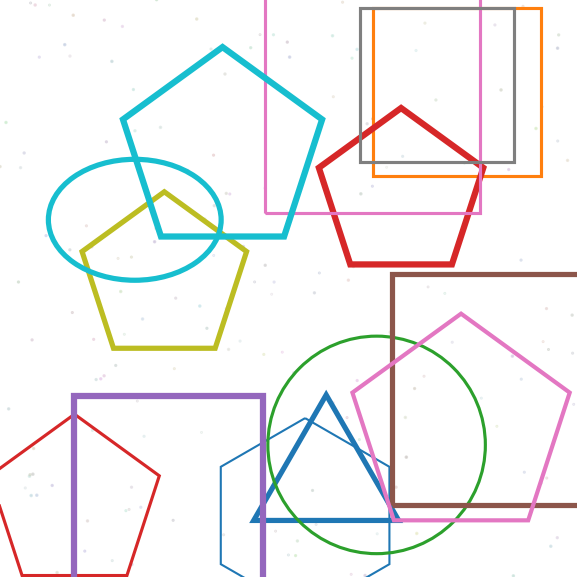[{"shape": "hexagon", "thickness": 1, "radius": 0.84, "center": [0.528, 0.107]}, {"shape": "triangle", "thickness": 2.5, "radius": 0.72, "center": [0.565, 0.17]}, {"shape": "square", "thickness": 1.5, "radius": 0.73, "center": [0.791, 0.839]}, {"shape": "circle", "thickness": 1.5, "radius": 0.94, "center": [0.652, 0.229]}, {"shape": "pentagon", "thickness": 1.5, "radius": 0.77, "center": [0.129, 0.127]}, {"shape": "pentagon", "thickness": 3, "radius": 0.75, "center": [0.695, 0.662]}, {"shape": "square", "thickness": 3, "radius": 0.82, "center": [0.292, 0.151]}, {"shape": "square", "thickness": 2.5, "radius": 1.0, "center": [0.878, 0.325]}, {"shape": "square", "thickness": 1.5, "radius": 0.93, "center": [0.645, 0.816]}, {"shape": "pentagon", "thickness": 2, "radius": 0.99, "center": [0.798, 0.258]}, {"shape": "square", "thickness": 1.5, "radius": 0.67, "center": [0.757, 0.852]}, {"shape": "pentagon", "thickness": 2.5, "radius": 0.75, "center": [0.285, 0.517]}, {"shape": "oval", "thickness": 2.5, "radius": 0.75, "center": [0.233, 0.619]}, {"shape": "pentagon", "thickness": 3, "radius": 0.91, "center": [0.385, 0.736]}]